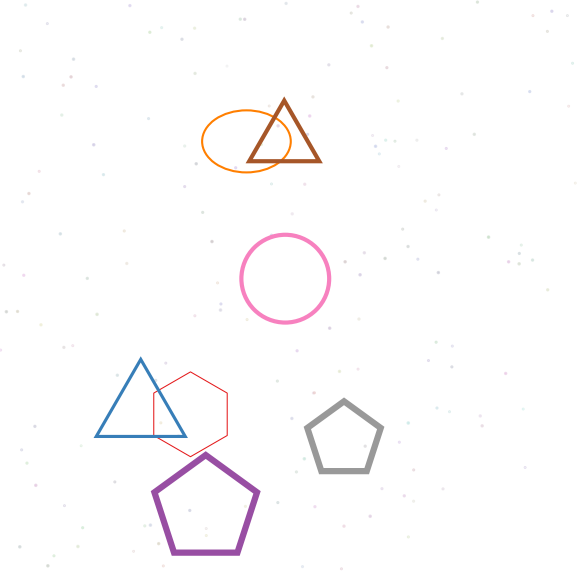[{"shape": "hexagon", "thickness": 0.5, "radius": 0.37, "center": [0.33, 0.282]}, {"shape": "triangle", "thickness": 1.5, "radius": 0.44, "center": [0.244, 0.288]}, {"shape": "pentagon", "thickness": 3, "radius": 0.47, "center": [0.356, 0.118]}, {"shape": "oval", "thickness": 1, "radius": 0.38, "center": [0.427, 0.754]}, {"shape": "triangle", "thickness": 2, "radius": 0.35, "center": [0.492, 0.755]}, {"shape": "circle", "thickness": 2, "radius": 0.38, "center": [0.494, 0.517]}, {"shape": "pentagon", "thickness": 3, "radius": 0.33, "center": [0.596, 0.237]}]